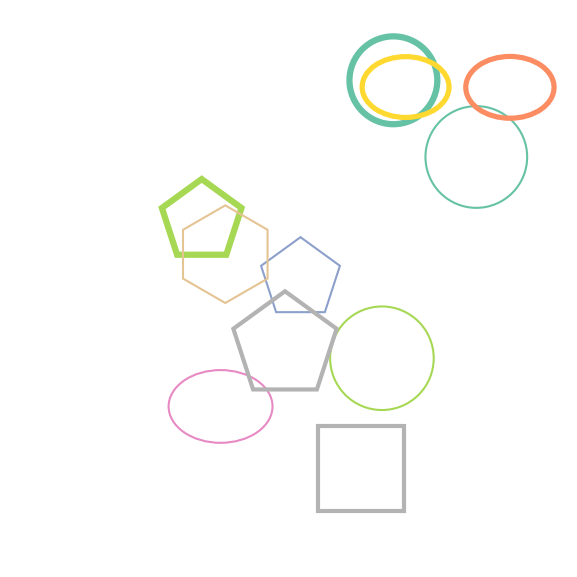[{"shape": "circle", "thickness": 1, "radius": 0.44, "center": [0.825, 0.727]}, {"shape": "circle", "thickness": 3, "radius": 0.38, "center": [0.681, 0.86]}, {"shape": "oval", "thickness": 2.5, "radius": 0.38, "center": [0.883, 0.848]}, {"shape": "pentagon", "thickness": 1, "radius": 0.36, "center": [0.52, 0.517]}, {"shape": "oval", "thickness": 1, "radius": 0.45, "center": [0.382, 0.295]}, {"shape": "circle", "thickness": 1, "radius": 0.45, "center": [0.661, 0.379]}, {"shape": "pentagon", "thickness": 3, "radius": 0.36, "center": [0.349, 0.617]}, {"shape": "oval", "thickness": 2.5, "radius": 0.38, "center": [0.702, 0.848]}, {"shape": "hexagon", "thickness": 1, "radius": 0.42, "center": [0.39, 0.559]}, {"shape": "square", "thickness": 2, "radius": 0.37, "center": [0.625, 0.188]}, {"shape": "pentagon", "thickness": 2, "radius": 0.47, "center": [0.493, 0.401]}]